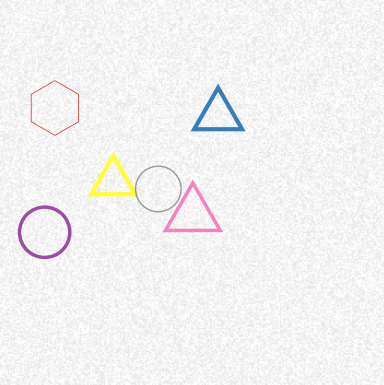[{"shape": "hexagon", "thickness": 0.5, "radius": 0.36, "center": [0.143, 0.719]}, {"shape": "triangle", "thickness": 3, "radius": 0.36, "center": [0.567, 0.7]}, {"shape": "circle", "thickness": 2.5, "radius": 0.33, "center": [0.116, 0.397]}, {"shape": "triangle", "thickness": 3, "radius": 0.33, "center": [0.294, 0.529]}, {"shape": "triangle", "thickness": 2.5, "radius": 0.41, "center": [0.501, 0.443]}, {"shape": "circle", "thickness": 1, "radius": 0.3, "center": [0.411, 0.509]}]